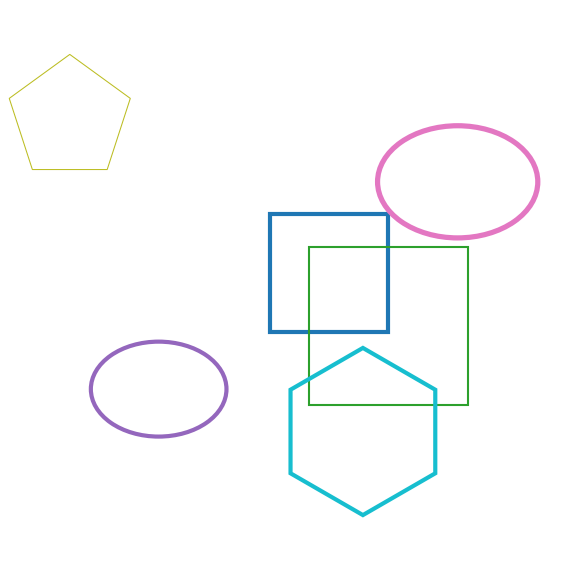[{"shape": "square", "thickness": 2, "radius": 0.51, "center": [0.569, 0.527]}, {"shape": "square", "thickness": 1, "radius": 0.69, "center": [0.673, 0.435]}, {"shape": "oval", "thickness": 2, "radius": 0.59, "center": [0.275, 0.325]}, {"shape": "oval", "thickness": 2.5, "radius": 0.69, "center": [0.793, 0.684]}, {"shape": "pentagon", "thickness": 0.5, "radius": 0.55, "center": [0.121, 0.795]}, {"shape": "hexagon", "thickness": 2, "radius": 0.72, "center": [0.628, 0.252]}]